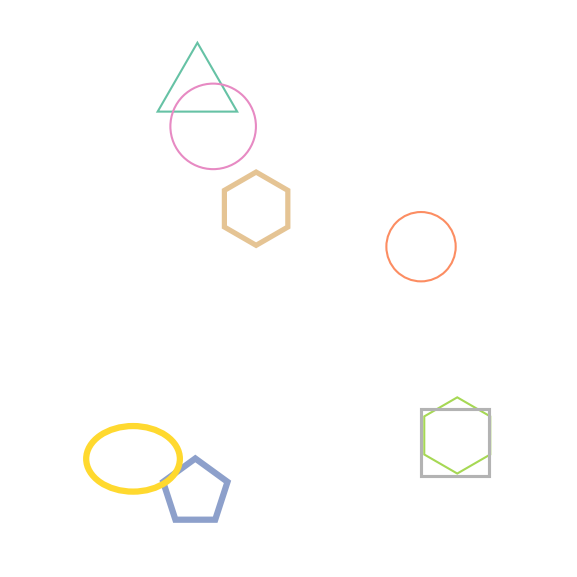[{"shape": "triangle", "thickness": 1, "radius": 0.4, "center": [0.342, 0.846]}, {"shape": "circle", "thickness": 1, "radius": 0.3, "center": [0.729, 0.572]}, {"shape": "pentagon", "thickness": 3, "radius": 0.29, "center": [0.338, 0.147]}, {"shape": "circle", "thickness": 1, "radius": 0.37, "center": [0.369, 0.78]}, {"shape": "hexagon", "thickness": 1, "radius": 0.33, "center": [0.792, 0.245]}, {"shape": "oval", "thickness": 3, "radius": 0.41, "center": [0.23, 0.205]}, {"shape": "hexagon", "thickness": 2.5, "radius": 0.32, "center": [0.443, 0.638]}, {"shape": "square", "thickness": 1.5, "radius": 0.29, "center": [0.788, 0.233]}]